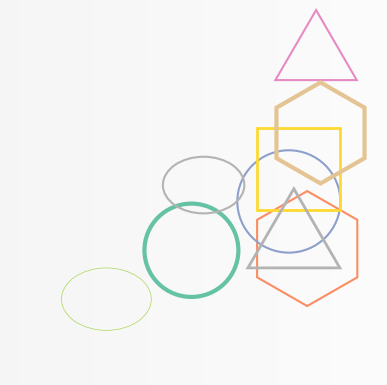[{"shape": "circle", "thickness": 3, "radius": 0.61, "center": [0.494, 0.35]}, {"shape": "hexagon", "thickness": 1.5, "radius": 0.75, "center": [0.793, 0.354]}, {"shape": "circle", "thickness": 1.5, "radius": 0.66, "center": [0.745, 0.477]}, {"shape": "triangle", "thickness": 1.5, "radius": 0.61, "center": [0.816, 0.853]}, {"shape": "oval", "thickness": 0.5, "radius": 0.58, "center": [0.275, 0.223]}, {"shape": "square", "thickness": 2, "radius": 0.53, "center": [0.77, 0.561]}, {"shape": "hexagon", "thickness": 3, "radius": 0.66, "center": [0.827, 0.655]}, {"shape": "oval", "thickness": 1.5, "radius": 0.53, "center": [0.525, 0.519]}, {"shape": "triangle", "thickness": 2, "radius": 0.68, "center": [0.758, 0.373]}]